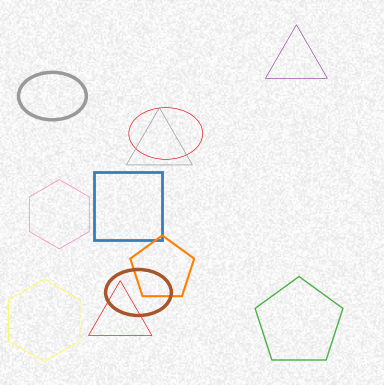[{"shape": "triangle", "thickness": 0.5, "radius": 0.48, "center": [0.312, 0.176]}, {"shape": "oval", "thickness": 0.5, "radius": 0.48, "center": [0.431, 0.653]}, {"shape": "square", "thickness": 2, "radius": 0.44, "center": [0.333, 0.465]}, {"shape": "pentagon", "thickness": 1, "radius": 0.6, "center": [0.777, 0.162]}, {"shape": "triangle", "thickness": 0.5, "radius": 0.46, "center": [0.77, 0.843]}, {"shape": "pentagon", "thickness": 1.5, "radius": 0.44, "center": [0.421, 0.301]}, {"shape": "hexagon", "thickness": 0.5, "radius": 0.53, "center": [0.115, 0.168]}, {"shape": "oval", "thickness": 2.5, "radius": 0.43, "center": [0.36, 0.24]}, {"shape": "hexagon", "thickness": 0.5, "radius": 0.45, "center": [0.154, 0.444]}, {"shape": "oval", "thickness": 2.5, "radius": 0.44, "center": [0.136, 0.751]}, {"shape": "triangle", "thickness": 0.5, "radius": 0.5, "center": [0.414, 0.621]}]